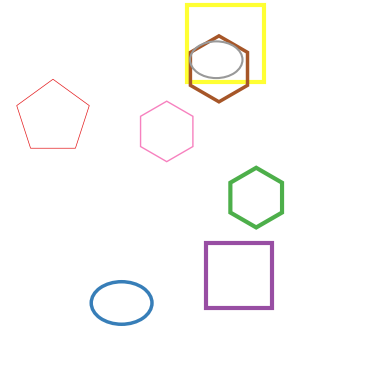[{"shape": "pentagon", "thickness": 0.5, "radius": 0.5, "center": [0.138, 0.695]}, {"shape": "oval", "thickness": 2.5, "radius": 0.39, "center": [0.316, 0.213]}, {"shape": "hexagon", "thickness": 3, "radius": 0.39, "center": [0.665, 0.487]}, {"shape": "square", "thickness": 3, "radius": 0.43, "center": [0.621, 0.284]}, {"shape": "square", "thickness": 3, "radius": 0.5, "center": [0.585, 0.887]}, {"shape": "hexagon", "thickness": 2.5, "radius": 0.43, "center": [0.569, 0.821]}, {"shape": "hexagon", "thickness": 1, "radius": 0.39, "center": [0.433, 0.659]}, {"shape": "oval", "thickness": 1.5, "radius": 0.34, "center": [0.562, 0.845]}]